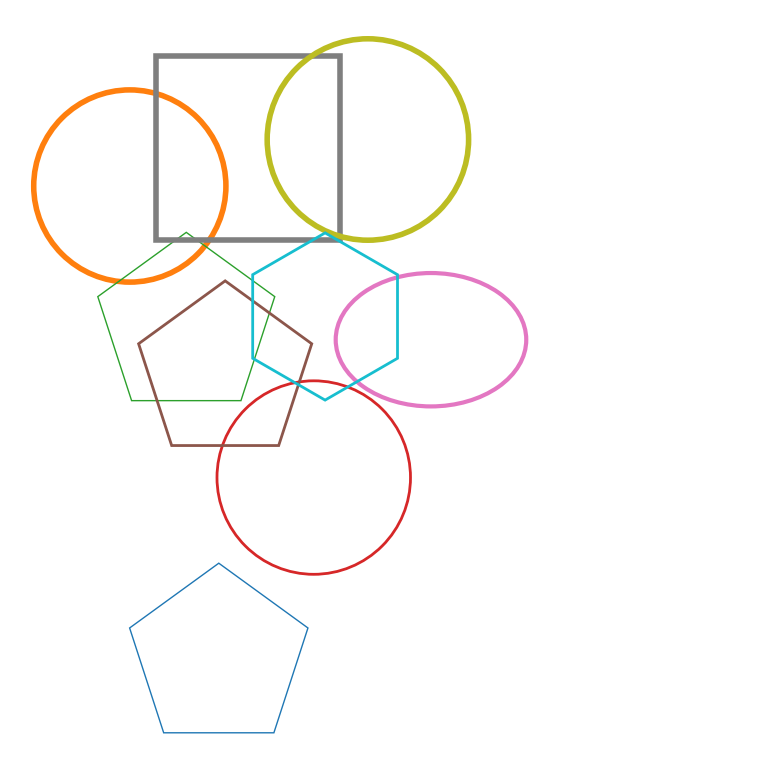[{"shape": "pentagon", "thickness": 0.5, "radius": 0.61, "center": [0.284, 0.147]}, {"shape": "circle", "thickness": 2, "radius": 0.62, "center": [0.169, 0.758]}, {"shape": "pentagon", "thickness": 0.5, "radius": 0.6, "center": [0.242, 0.577]}, {"shape": "circle", "thickness": 1, "radius": 0.63, "center": [0.407, 0.38]}, {"shape": "pentagon", "thickness": 1, "radius": 0.59, "center": [0.292, 0.517]}, {"shape": "oval", "thickness": 1.5, "radius": 0.62, "center": [0.56, 0.559]}, {"shape": "square", "thickness": 2, "radius": 0.6, "center": [0.322, 0.807]}, {"shape": "circle", "thickness": 2, "radius": 0.65, "center": [0.478, 0.819]}, {"shape": "hexagon", "thickness": 1, "radius": 0.54, "center": [0.422, 0.589]}]